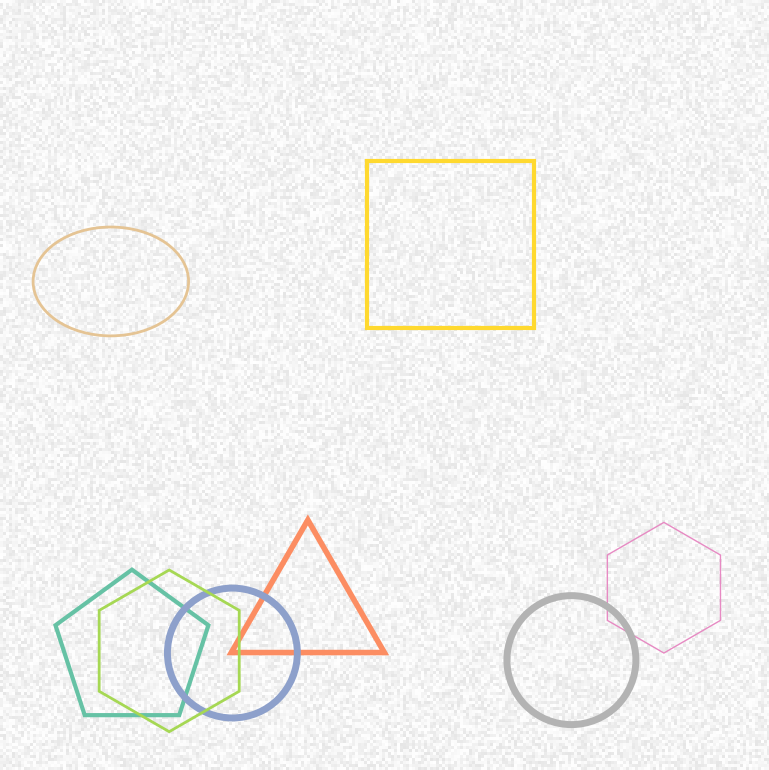[{"shape": "pentagon", "thickness": 1.5, "radius": 0.52, "center": [0.171, 0.156]}, {"shape": "triangle", "thickness": 2, "radius": 0.57, "center": [0.4, 0.21]}, {"shape": "circle", "thickness": 2.5, "radius": 0.42, "center": [0.302, 0.152]}, {"shape": "hexagon", "thickness": 0.5, "radius": 0.42, "center": [0.862, 0.237]}, {"shape": "hexagon", "thickness": 1, "radius": 0.53, "center": [0.22, 0.155]}, {"shape": "square", "thickness": 1.5, "radius": 0.54, "center": [0.585, 0.683]}, {"shape": "oval", "thickness": 1, "radius": 0.5, "center": [0.144, 0.634]}, {"shape": "circle", "thickness": 2.5, "radius": 0.42, "center": [0.742, 0.143]}]